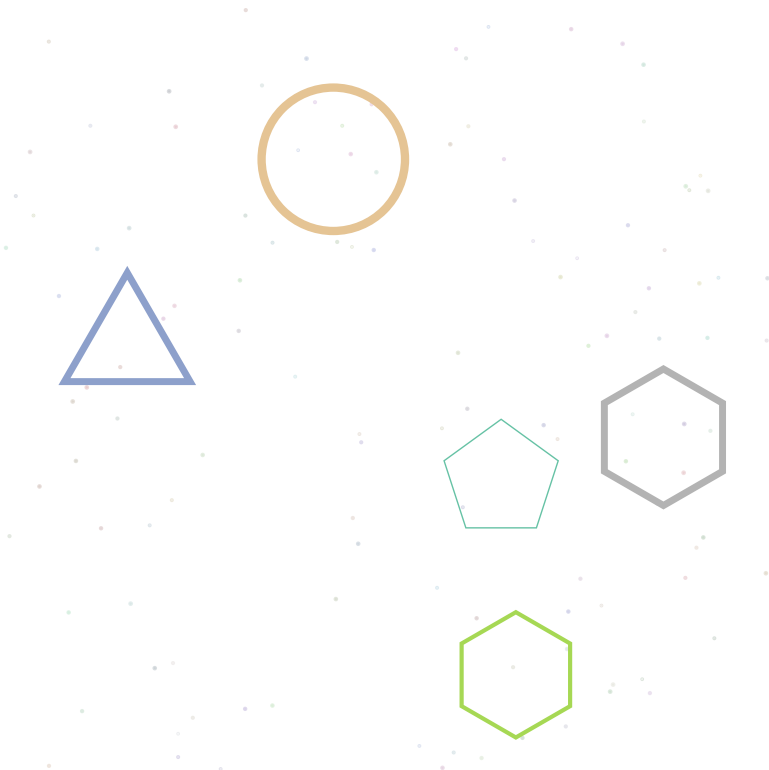[{"shape": "pentagon", "thickness": 0.5, "radius": 0.39, "center": [0.651, 0.378]}, {"shape": "triangle", "thickness": 2.5, "radius": 0.47, "center": [0.165, 0.552]}, {"shape": "hexagon", "thickness": 1.5, "radius": 0.41, "center": [0.67, 0.124]}, {"shape": "circle", "thickness": 3, "radius": 0.47, "center": [0.433, 0.793]}, {"shape": "hexagon", "thickness": 2.5, "radius": 0.44, "center": [0.862, 0.432]}]